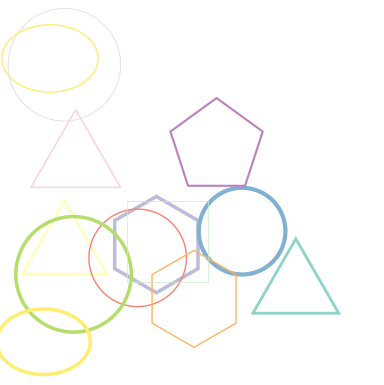[{"shape": "triangle", "thickness": 2, "radius": 0.64, "center": [0.768, 0.251]}, {"shape": "triangle", "thickness": 1.5, "radius": 0.63, "center": [0.168, 0.352]}, {"shape": "hexagon", "thickness": 2.5, "radius": 0.62, "center": [0.406, 0.365]}, {"shape": "circle", "thickness": 1, "radius": 0.63, "center": [0.358, 0.33]}, {"shape": "circle", "thickness": 3, "radius": 0.56, "center": [0.629, 0.4]}, {"shape": "hexagon", "thickness": 1, "radius": 0.63, "center": [0.504, 0.224]}, {"shape": "circle", "thickness": 2.5, "radius": 0.75, "center": [0.191, 0.287]}, {"shape": "triangle", "thickness": 1, "radius": 0.67, "center": [0.197, 0.581]}, {"shape": "circle", "thickness": 0.5, "radius": 0.73, "center": [0.167, 0.832]}, {"shape": "pentagon", "thickness": 1.5, "radius": 0.63, "center": [0.562, 0.619]}, {"shape": "square", "thickness": 0.5, "radius": 0.53, "center": [0.436, 0.374]}, {"shape": "oval", "thickness": 2.5, "radius": 0.61, "center": [0.113, 0.112]}, {"shape": "oval", "thickness": 1, "radius": 0.63, "center": [0.13, 0.848]}]